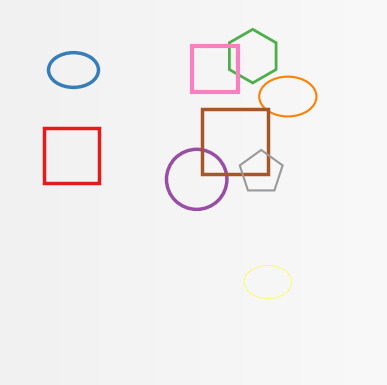[{"shape": "square", "thickness": 2.5, "radius": 0.36, "center": [0.183, 0.596]}, {"shape": "oval", "thickness": 2.5, "radius": 0.32, "center": [0.19, 0.818]}, {"shape": "hexagon", "thickness": 2, "radius": 0.35, "center": [0.652, 0.854]}, {"shape": "circle", "thickness": 2.5, "radius": 0.39, "center": [0.508, 0.534]}, {"shape": "oval", "thickness": 1.5, "radius": 0.37, "center": [0.743, 0.749]}, {"shape": "oval", "thickness": 0.5, "radius": 0.31, "center": [0.691, 0.267]}, {"shape": "square", "thickness": 2.5, "radius": 0.42, "center": [0.607, 0.633]}, {"shape": "square", "thickness": 3, "radius": 0.3, "center": [0.554, 0.82]}, {"shape": "pentagon", "thickness": 1.5, "radius": 0.29, "center": [0.674, 0.552]}]